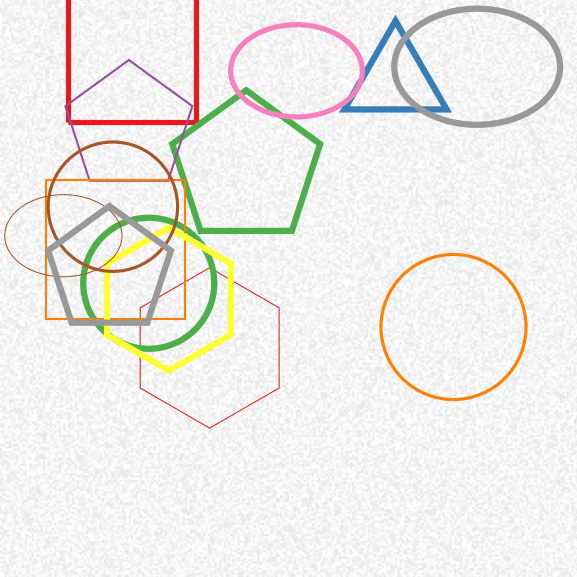[{"shape": "hexagon", "thickness": 0.5, "radius": 0.69, "center": [0.363, 0.397]}, {"shape": "square", "thickness": 2.5, "radius": 0.56, "center": [0.228, 0.9]}, {"shape": "triangle", "thickness": 3, "radius": 0.51, "center": [0.685, 0.861]}, {"shape": "circle", "thickness": 3, "radius": 0.57, "center": [0.258, 0.509]}, {"shape": "pentagon", "thickness": 3, "radius": 0.67, "center": [0.426, 0.708]}, {"shape": "pentagon", "thickness": 1, "radius": 0.58, "center": [0.223, 0.78]}, {"shape": "circle", "thickness": 1.5, "radius": 0.63, "center": [0.785, 0.433]}, {"shape": "square", "thickness": 1, "radius": 0.6, "center": [0.2, 0.567]}, {"shape": "hexagon", "thickness": 3, "radius": 0.62, "center": [0.293, 0.481]}, {"shape": "oval", "thickness": 0.5, "radius": 0.51, "center": [0.11, 0.591]}, {"shape": "circle", "thickness": 1.5, "radius": 0.56, "center": [0.195, 0.641]}, {"shape": "oval", "thickness": 2.5, "radius": 0.57, "center": [0.513, 0.877]}, {"shape": "oval", "thickness": 3, "radius": 0.72, "center": [0.826, 0.884]}, {"shape": "pentagon", "thickness": 3, "radius": 0.56, "center": [0.19, 0.531]}]